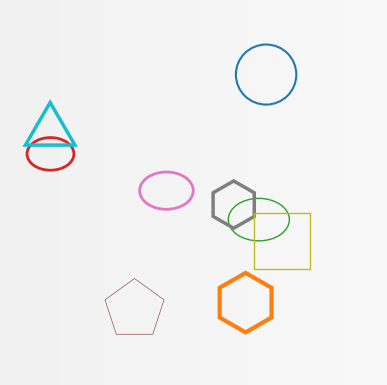[{"shape": "circle", "thickness": 1.5, "radius": 0.39, "center": [0.687, 0.806]}, {"shape": "hexagon", "thickness": 3, "radius": 0.39, "center": [0.634, 0.214]}, {"shape": "oval", "thickness": 1, "radius": 0.39, "center": [0.668, 0.43]}, {"shape": "oval", "thickness": 2, "radius": 0.3, "center": [0.13, 0.6]}, {"shape": "pentagon", "thickness": 0.5, "radius": 0.4, "center": [0.347, 0.197]}, {"shape": "oval", "thickness": 2, "radius": 0.35, "center": [0.43, 0.505]}, {"shape": "hexagon", "thickness": 2.5, "radius": 0.31, "center": [0.603, 0.469]}, {"shape": "square", "thickness": 1, "radius": 0.36, "center": [0.727, 0.375]}, {"shape": "triangle", "thickness": 2.5, "radius": 0.37, "center": [0.129, 0.66]}]